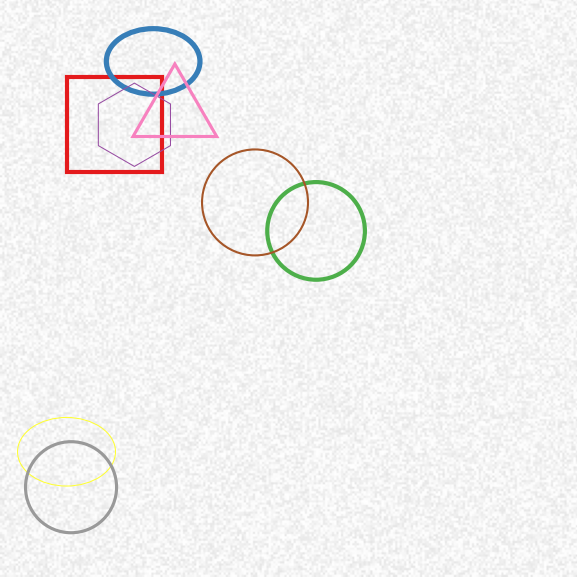[{"shape": "square", "thickness": 2, "radius": 0.41, "center": [0.198, 0.783]}, {"shape": "oval", "thickness": 2.5, "radius": 0.41, "center": [0.265, 0.893]}, {"shape": "circle", "thickness": 2, "radius": 0.42, "center": [0.547, 0.599]}, {"shape": "hexagon", "thickness": 0.5, "radius": 0.36, "center": [0.233, 0.783]}, {"shape": "oval", "thickness": 0.5, "radius": 0.42, "center": [0.115, 0.217]}, {"shape": "circle", "thickness": 1, "radius": 0.46, "center": [0.442, 0.649]}, {"shape": "triangle", "thickness": 1.5, "radius": 0.42, "center": [0.303, 0.805]}, {"shape": "circle", "thickness": 1.5, "radius": 0.39, "center": [0.123, 0.155]}]